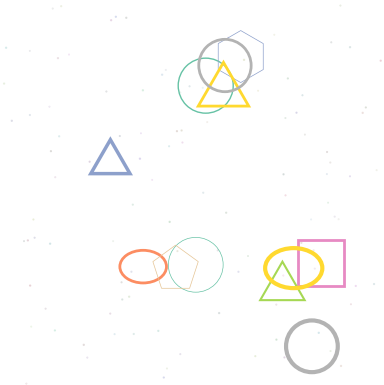[{"shape": "circle", "thickness": 1, "radius": 0.36, "center": [0.534, 0.778]}, {"shape": "circle", "thickness": 0.5, "radius": 0.36, "center": [0.508, 0.312]}, {"shape": "oval", "thickness": 2, "radius": 0.3, "center": [0.372, 0.307]}, {"shape": "hexagon", "thickness": 0.5, "radius": 0.34, "center": [0.625, 0.853]}, {"shape": "triangle", "thickness": 2.5, "radius": 0.29, "center": [0.287, 0.578]}, {"shape": "square", "thickness": 2, "radius": 0.3, "center": [0.833, 0.316]}, {"shape": "triangle", "thickness": 1.5, "radius": 0.33, "center": [0.734, 0.254]}, {"shape": "oval", "thickness": 3, "radius": 0.37, "center": [0.763, 0.304]}, {"shape": "triangle", "thickness": 2, "radius": 0.38, "center": [0.58, 0.762]}, {"shape": "pentagon", "thickness": 0.5, "radius": 0.31, "center": [0.456, 0.301]}, {"shape": "circle", "thickness": 3, "radius": 0.34, "center": [0.81, 0.101]}, {"shape": "circle", "thickness": 2, "radius": 0.34, "center": [0.584, 0.83]}]